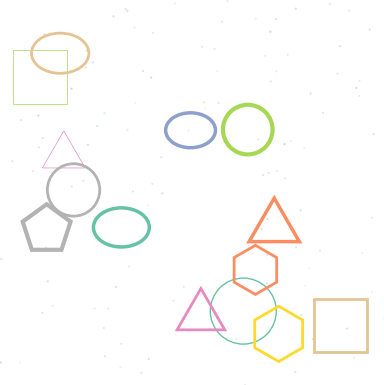[{"shape": "oval", "thickness": 2.5, "radius": 0.36, "center": [0.315, 0.409]}, {"shape": "circle", "thickness": 1, "radius": 0.43, "center": [0.632, 0.192]}, {"shape": "triangle", "thickness": 2.5, "radius": 0.38, "center": [0.712, 0.41]}, {"shape": "hexagon", "thickness": 2, "radius": 0.32, "center": [0.663, 0.299]}, {"shape": "oval", "thickness": 2.5, "radius": 0.32, "center": [0.495, 0.662]}, {"shape": "triangle", "thickness": 2, "radius": 0.36, "center": [0.522, 0.179]}, {"shape": "triangle", "thickness": 0.5, "radius": 0.32, "center": [0.166, 0.596]}, {"shape": "square", "thickness": 0.5, "radius": 0.35, "center": [0.103, 0.799]}, {"shape": "circle", "thickness": 3, "radius": 0.32, "center": [0.644, 0.663]}, {"shape": "hexagon", "thickness": 2, "radius": 0.36, "center": [0.724, 0.133]}, {"shape": "square", "thickness": 2, "radius": 0.34, "center": [0.885, 0.154]}, {"shape": "oval", "thickness": 2, "radius": 0.37, "center": [0.156, 0.862]}, {"shape": "pentagon", "thickness": 3, "radius": 0.33, "center": [0.121, 0.404]}, {"shape": "circle", "thickness": 2, "radius": 0.34, "center": [0.191, 0.507]}]